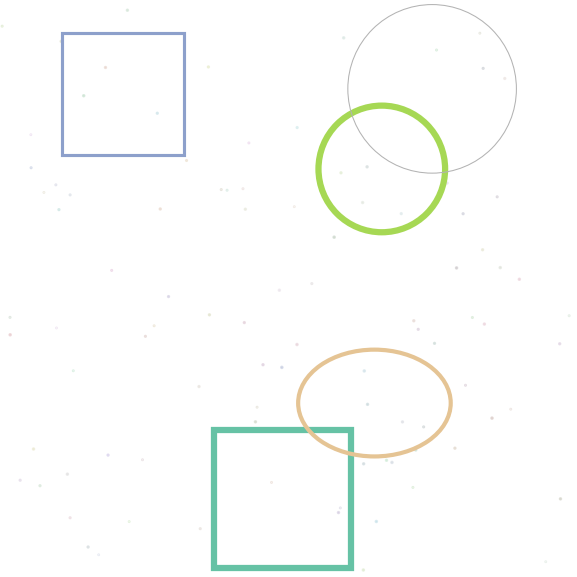[{"shape": "square", "thickness": 3, "radius": 0.59, "center": [0.489, 0.135]}, {"shape": "square", "thickness": 1.5, "radius": 0.53, "center": [0.213, 0.837]}, {"shape": "circle", "thickness": 3, "radius": 0.55, "center": [0.661, 0.707]}, {"shape": "oval", "thickness": 2, "radius": 0.66, "center": [0.648, 0.301]}, {"shape": "circle", "thickness": 0.5, "radius": 0.73, "center": [0.748, 0.845]}]